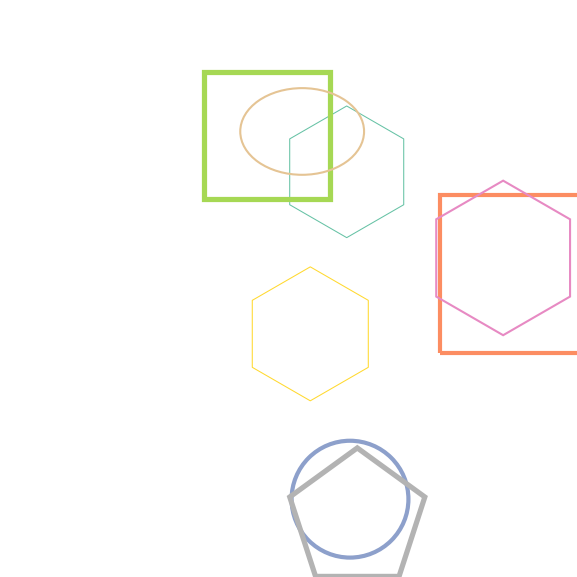[{"shape": "hexagon", "thickness": 0.5, "radius": 0.57, "center": [0.6, 0.702]}, {"shape": "square", "thickness": 2, "radius": 0.69, "center": [0.899, 0.525]}, {"shape": "circle", "thickness": 2, "radius": 0.51, "center": [0.606, 0.135]}, {"shape": "hexagon", "thickness": 1, "radius": 0.67, "center": [0.871, 0.553]}, {"shape": "square", "thickness": 2.5, "radius": 0.55, "center": [0.462, 0.764]}, {"shape": "hexagon", "thickness": 0.5, "radius": 0.58, "center": [0.537, 0.421]}, {"shape": "oval", "thickness": 1, "radius": 0.54, "center": [0.523, 0.771]}, {"shape": "pentagon", "thickness": 2.5, "radius": 0.61, "center": [0.619, 0.101]}]